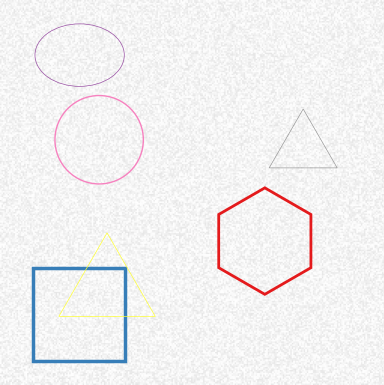[{"shape": "hexagon", "thickness": 2, "radius": 0.69, "center": [0.688, 0.374]}, {"shape": "square", "thickness": 2.5, "radius": 0.6, "center": [0.205, 0.183]}, {"shape": "oval", "thickness": 0.5, "radius": 0.58, "center": [0.207, 0.857]}, {"shape": "triangle", "thickness": 0.5, "radius": 0.72, "center": [0.278, 0.251]}, {"shape": "circle", "thickness": 1, "radius": 0.57, "center": [0.258, 0.637]}, {"shape": "triangle", "thickness": 0.5, "radius": 0.51, "center": [0.787, 0.615]}]